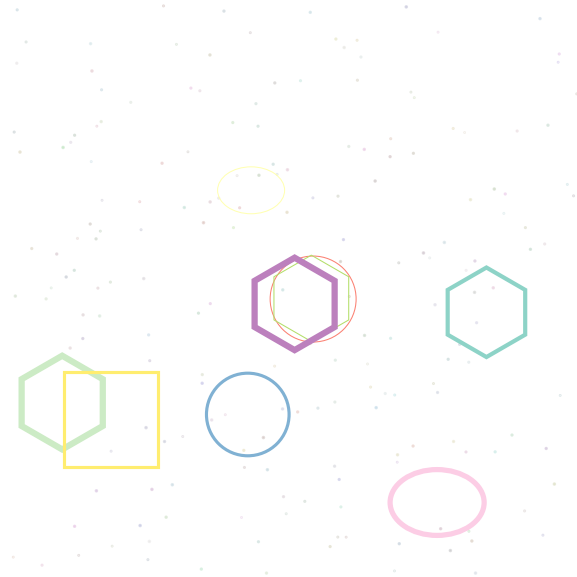[{"shape": "hexagon", "thickness": 2, "radius": 0.39, "center": [0.842, 0.458]}, {"shape": "oval", "thickness": 0.5, "radius": 0.29, "center": [0.435, 0.67]}, {"shape": "circle", "thickness": 0.5, "radius": 0.37, "center": [0.542, 0.481]}, {"shape": "circle", "thickness": 1.5, "radius": 0.36, "center": [0.429, 0.281]}, {"shape": "hexagon", "thickness": 0.5, "radius": 0.37, "center": [0.539, 0.483]}, {"shape": "oval", "thickness": 2.5, "radius": 0.41, "center": [0.757, 0.129]}, {"shape": "hexagon", "thickness": 3, "radius": 0.4, "center": [0.51, 0.473]}, {"shape": "hexagon", "thickness": 3, "radius": 0.41, "center": [0.108, 0.302]}, {"shape": "square", "thickness": 1.5, "radius": 0.41, "center": [0.192, 0.273]}]